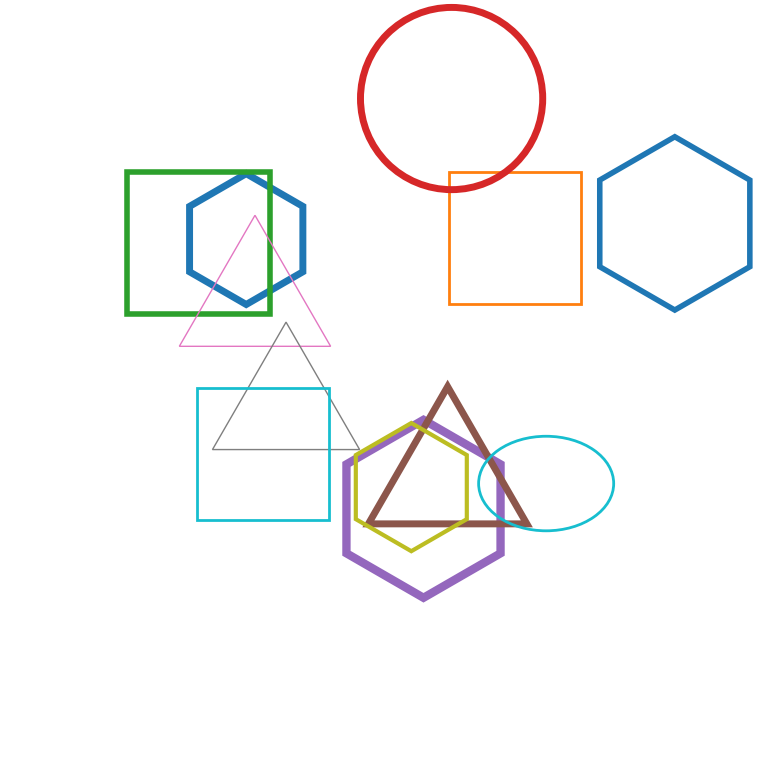[{"shape": "hexagon", "thickness": 2, "radius": 0.56, "center": [0.876, 0.71]}, {"shape": "hexagon", "thickness": 2.5, "radius": 0.42, "center": [0.32, 0.69]}, {"shape": "square", "thickness": 1, "radius": 0.43, "center": [0.669, 0.691]}, {"shape": "square", "thickness": 2, "radius": 0.46, "center": [0.258, 0.684]}, {"shape": "circle", "thickness": 2.5, "radius": 0.59, "center": [0.586, 0.872]}, {"shape": "hexagon", "thickness": 3, "radius": 0.58, "center": [0.55, 0.339]}, {"shape": "triangle", "thickness": 2.5, "radius": 0.59, "center": [0.581, 0.379]}, {"shape": "triangle", "thickness": 0.5, "radius": 0.57, "center": [0.331, 0.607]}, {"shape": "triangle", "thickness": 0.5, "radius": 0.55, "center": [0.371, 0.471]}, {"shape": "hexagon", "thickness": 1.5, "radius": 0.42, "center": [0.534, 0.367]}, {"shape": "square", "thickness": 1, "radius": 0.43, "center": [0.341, 0.411]}, {"shape": "oval", "thickness": 1, "radius": 0.44, "center": [0.709, 0.372]}]